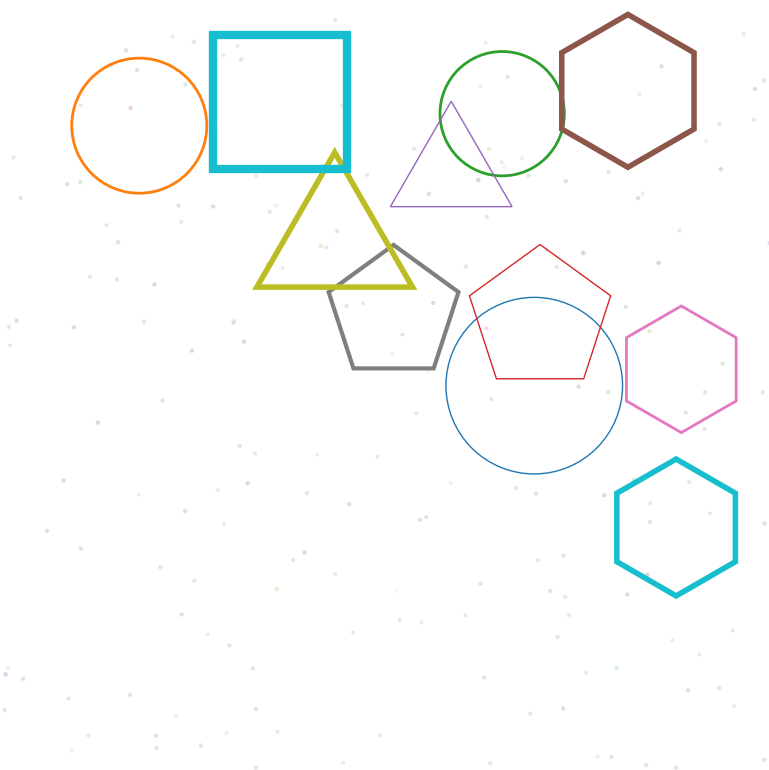[{"shape": "circle", "thickness": 0.5, "radius": 0.57, "center": [0.694, 0.499]}, {"shape": "circle", "thickness": 1, "radius": 0.44, "center": [0.181, 0.837]}, {"shape": "circle", "thickness": 1, "radius": 0.4, "center": [0.652, 0.852]}, {"shape": "pentagon", "thickness": 0.5, "radius": 0.48, "center": [0.701, 0.586]}, {"shape": "triangle", "thickness": 0.5, "radius": 0.46, "center": [0.586, 0.777]}, {"shape": "hexagon", "thickness": 2, "radius": 0.5, "center": [0.815, 0.882]}, {"shape": "hexagon", "thickness": 1, "radius": 0.41, "center": [0.885, 0.52]}, {"shape": "pentagon", "thickness": 1.5, "radius": 0.44, "center": [0.511, 0.593]}, {"shape": "triangle", "thickness": 2, "radius": 0.58, "center": [0.435, 0.685]}, {"shape": "square", "thickness": 3, "radius": 0.44, "center": [0.363, 0.868]}, {"shape": "hexagon", "thickness": 2, "radius": 0.44, "center": [0.878, 0.315]}]